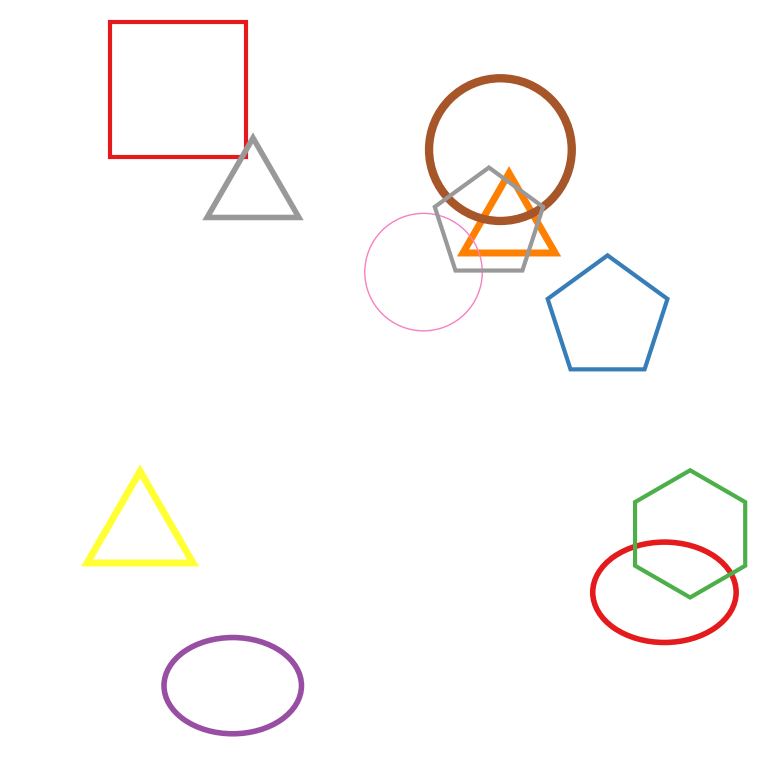[{"shape": "square", "thickness": 1.5, "radius": 0.44, "center": [0.231, 0.884]}, {"shape": "oval", "thickness": 2, "radius": 0.47, "center": [0.863, 0.231]}, {"shape": "pentagon", "thickness": 1.5, "radius": 0.41, "center": [0.789, 0.587]}, {"shape": "hexagon", "thickness": 1.5, "radius": 0.41, "center": [0.896, 0.307]}, {"shape": "oval", "thickness": 2, "radius": 0.45, "center": [0.302, 0.11]}, {"shape": "triangle", "thickness": 2.5, "radius": 0.35, "center": [0.661, 0.706]}, {"shape": "triangle", "thickness": 2.5, "radius": 0.4, "center": [0.182, 0.309]}, {"shape": "circle", "thickness": 3, "radius": 0.46, "center": [0.65, 0.806]}, {"shape": "circle", "thickness": 0.5, "radius": 0.38, "center": [0.55, 0.647]}, {"shape": "triangle", "thickness": 2, "radius": 0.34, "center": [0.329, 0.752]}, {"shape": "pentagon", "thickness": 1.5, "radius": 0.37, "center": [0.635, 0.708]}]